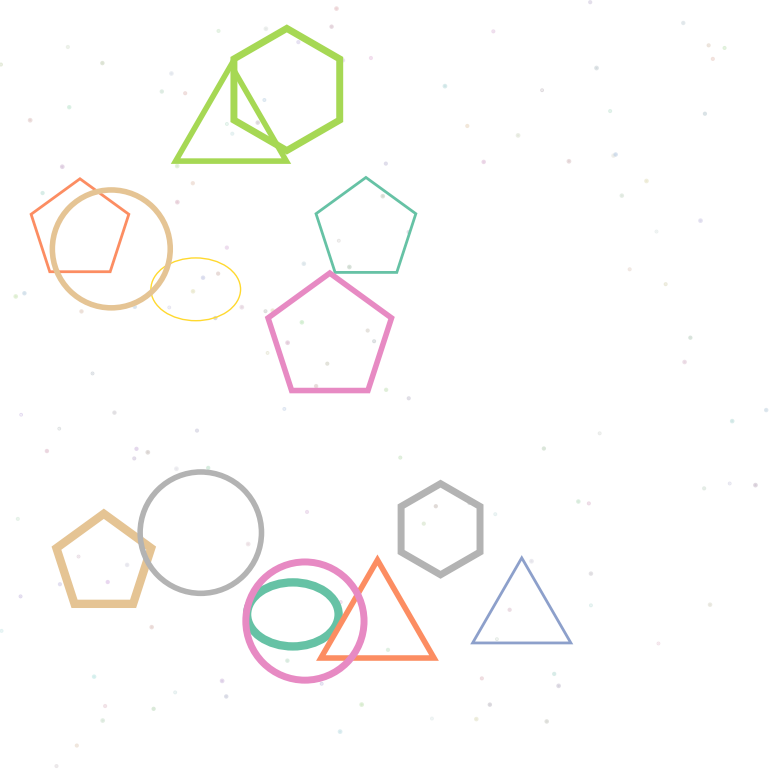[{"shape": "oval", "thickness": 3, "radius": 0.3, "center": [0.38, 0.202]}, {"shape": "pentagon", "thickness": 1, "radius": 0.34, "center": [0.475, 0.701]}, {"shape": "pentagon", "thickness": 1, "radius": 0.33, "center": [0.104, 0.701]}, {"shape": "triangle", "thickness": 2, "radius": 0.42, "center": [0.49, 0.188]}, {"shape": "triangle", "thickness": 1, "radius": 0.37, "center": [0.678, 0.202]}, {"shape": "circle", "thickness": 2.5, "radius": 0.38, "center": [0.396, 0.193]}, {"shape": "pentagon", "thickness": 2, "radius": 0.42, "center": [0.428, 0.561]}, {"shape": "triangle", "thickness": 2, "radius": 0.42, "center": [0.3, 0.832]}, {"shape": "hexagon", "thickness": 2.5, "radius": 0.4, "center": [0.372, 0.884]}, {"shape": "oval", "thickness": 0.5, "radius": 0.29, "center": [0.254, 0.624]}, {"shape": "circle", "thickness": 2, "radius": 0.38, "center": [0.145, 0.677]}, {"shape": "pentagon", "thickness": 3, "radius": 0.32, "center": [0.135, 0.268]}, {"shape": "hexagon", "thickness": 2.5, "radius": 0.3, "center": [0.572, 0.313]}, {"shape": "circle", "thickness": 2, "radius": 0.39, "center": [0.261, 0.308]}]